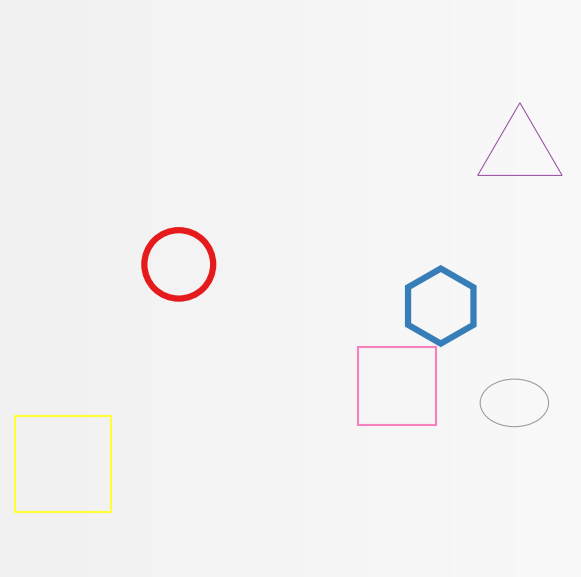[{"shape": "circle", "thickness": 3, "radius": 0.3, "center": [0.308, 0.541]}, {"shape": "hexagon", "thickness": 3, "radius": 0.32, "center": [0.758, 0.469]}, {"shape": "triangle", "thickness": 0.5, "radius": 0.42, "center": [0.894, 0.737]}, {"shape": "square", "thickness": 1, "radius": 0.41, "center": [0.108, 0.196]}, {"shape": "square", "thickness": 1, "radius": 0.34, "center": [0.683, 0.33]}, {"shape": "oval", "thickness": 0.5, "radius": 0.29, "center": [0.885, 0.301]}]